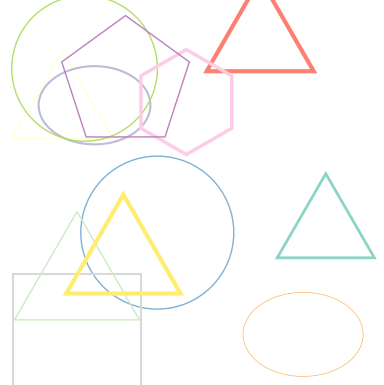[{"shape": "triangle", "thickness": 2, "radius": 0.73, "center": [0.846, 0.403]}, {"shape": "triangle", "thickness": 0.5, "radius": 0.76, "center": [0.162, 0.715]}, {"shape": "oval", "thickness": 1.5, "radius": 0.73, "center": [0.246, 0.727]}, {"shape": "triangle", "thickness": 3, "radius": 0.8, "center": [0.676, 0.895]}, {"shape": "circle", "thickness": 1, "radius": 0.99, "center": [0.409, 0.396]}, {"shape": "oval", "thickness": 0.5, "radius": 0.78, "center": [0.787, 0.131]}, {"shape": "circle", "thickness": 1, "radius": 0.95, "center": [0.22, 0.822]}, {"shape": "hexagon", "thickness": 2.5, "radius": 0.68, "center": [0.484, 0.735]}, {"shape": "square", "thickness": 1.5, "radius": 0.83, "center": [0.201, 0.122]}, {"shape": "pentagon", "thickness": 1, "radius": 0.87, "center": [0.326, 0.785]}, {"shape": "triangle", "thickness": 1, "radius": 0.94, "center": [0.2, 0.263]}, {"shape": "triangle", "thickness": 3, "radius": 0.86, "center": [0.321, 0.323]}]